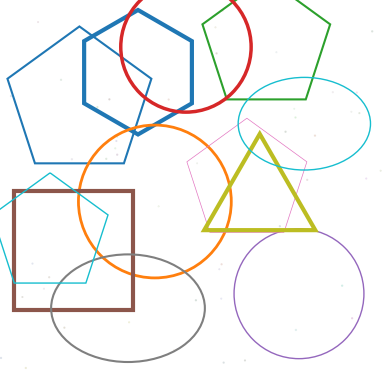[{"shape": "pentagon", "thickness": 1.5, "radius": 0.98, "center": [0.206, 0.735]}, {"shape": "hexagon", "thickness": 3, "radius": 0.81, "center": [0.358, 0.812]}, {"shape": "circle", "thickness": 2, "radius": 0.99, "center": [0.402, 0.477]}, {"shape": "pentagon", "thickness": 1.5, "radius": 0.87, "center": [0.692, 0.883]}, {"shape": "circle", "thickness": 2.5, "radius": 0.85, "center": [0.483, 0.878]}, {"shape": "circle", "thickness": 1, "radius": 0.84, "center": [0.777, 0.237]}, {"shape": "square", "thickness": 3, "radius": 0.77, "center": [0.191, 0.35]}, {"shape": "pentagon", "thickness": 0.5, "radius": 0.82, "center": [0.641, 0.529]}, {"shape": "oval", "thickness": 1.5, "radius": 1.0, "center": [0.332, 0.199]}, {"shape": "triangle", "thickness": 3, "radius": 0.83, "center": [0.675, 0.485]}, {"shape": "pentagon", "thickness": 1, "radius": 0.79, "center": [0.13, 0.393]}, {"shape": "oval", "thickness": 1, "radius": 0.86, "center": [0.79, 0.679]}]